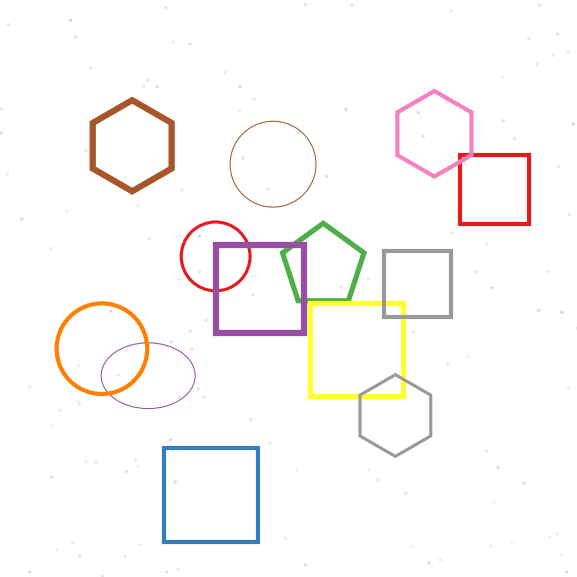[{"shape": "circle", "thickness": 1.5, "radius": 0.3, "center": [0.373, 0.555]}, {"shape": "square", "thickness": 2, "radius": 0.3, "center": [0.857, 0.671]}, {"shape": "square", "thickness": 2, "radius": 0.41, "center": [0.365, 0.141]}, {"shape": "pentagon", "thickness": 2.5, "radius": 0.37, "center": [0.56, 0.538]}, {"shape": "oval", "thickness": 0.5, "radius": 0.41, "center": [0.257, 0.349]}, {"shape": "square", "thickness": 3, "radius": 0.38, "center": [0.451, 0.498]}, {"shape": "circle", "thickness": 2, "radius": 0.39, "center": [0.176, 0.395]}, {"shape": "square", "thickness": 2.5, "radius": 0.4, "center": [0.618, 0.394]}, {"shape": "hexagon", "thickness": 3, "radius": 0.39, "center": [0.229, 0.747]}, {"shape": "circle", "thickness": 0.5, "radius": 0.37, "center": [0.473, 0.715]}, {"shape": "hexagon", "thickness": 2, "radius": 0.37, "center": [0.752, 0.768]}, {"shape": "hexagon", "thickness": 1.5, "radius": 0.35, "center": [0.685, 0.28]}, {"shape": "square", "thickness": 2, "radius": 0.29, "center": [0.723, 0.508]}]